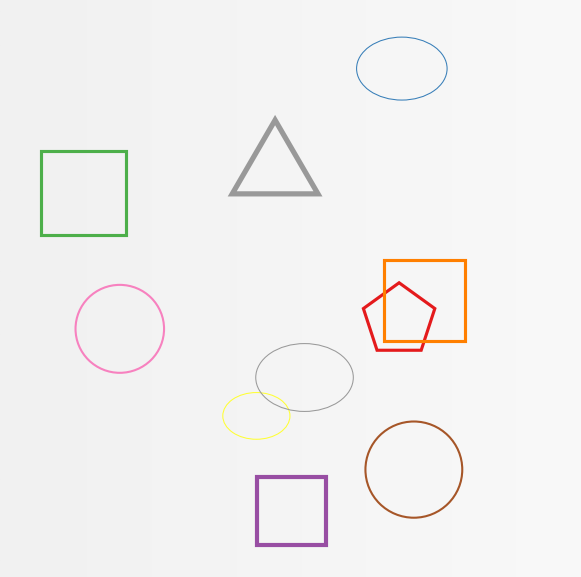[{"shape": "pentagon", "thickness": 1.5, "radius": 0.32, "center": [0.687, 0.445]}, {"shape": "oval", "thickness": 0.5, "radius": 0.39, "center": [0.691, 0.88]}, {"shape": "square", "thickness": 1.5, "radius": 0.36, "center": [0.144, 0.665]}, {"shape": "square", "thickness": 2, "radius": 0.29, "center": [0.502, 0.114]}, {"shape": "square", "thickness": 1.5, "radius": 0.35, "center": [0.73, 0.48]}, {"shape": "oval", "thickness": 0.5, "radius": 0.29, "center": [0.441, 0.279]}, {"shape": "circle", "thickness": 1, "radius": 0.42, "center": [0.712, 0.186]}, {"shape": "circle", "thickness": 1, "radius": 0.38, "center": [0.206, 0.43]}, {"shape": "triangle", "thickness": 2.5, "radius": 0.43, "center": [0.473, 0.706]}, {"shape": "oval", "thickness": 0.5, "radius": 0.42, "center": [0.524, 0.345]}]